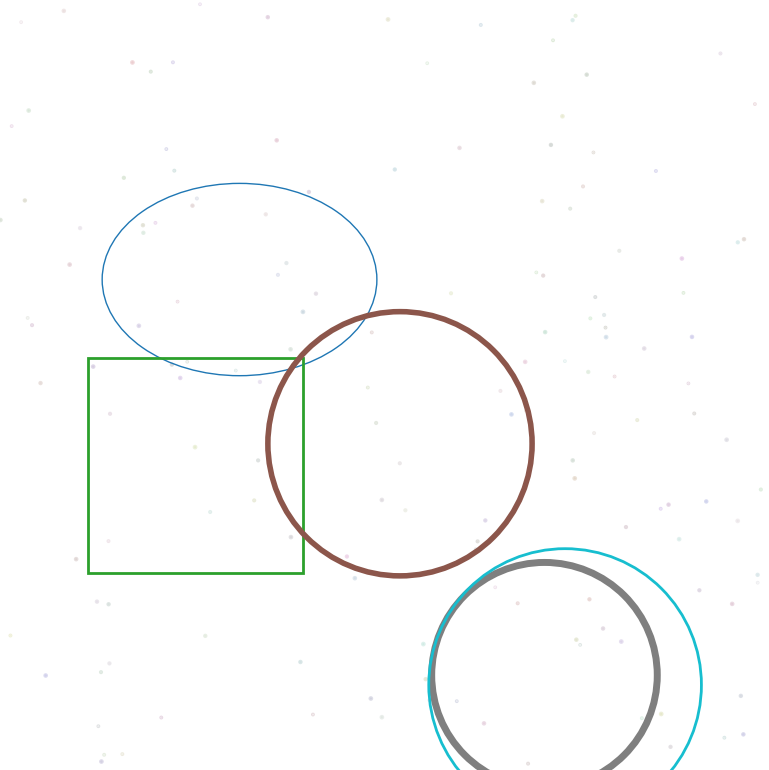[{"shape": "oval", "thickness": 0.5, "radius": 0.89, "center": [0.311, 0.637]}, {"shape": "square", "thickness": 1, "radius": 0.7, "center": [0.254, 0.396]}, {"shape": "circle", "thickness": 2, "radius": 0.86, "center": [0.519, 0.424]}, {"shape": "circle", "thickness": 2.5, "radius": 0.73, "center": [0.707, 0.123]}, {"shape": "circle", "thickness": 1, "radius": 0.89, "center": [0.734, 0.11]}]